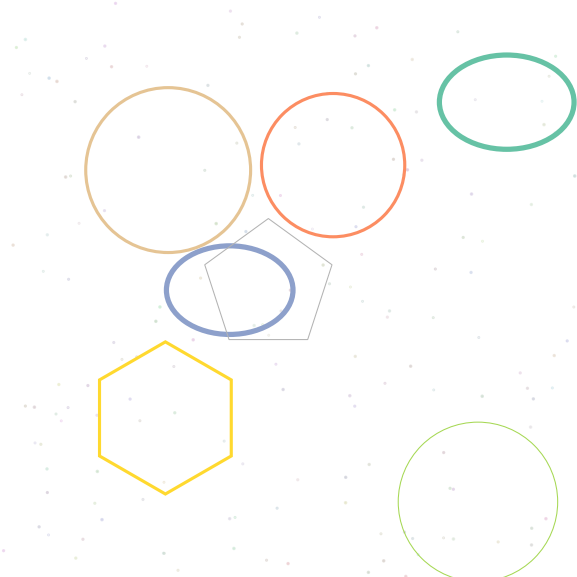[{"shape": "oval", "thickness": 2.5, "radius": 0.58, "center": [0.877, 0.822]}, {"shape": "circle", "thickness": 1.5, "radius": 0.62, "center": [0.577, 0.713]}, {"shape": "oval", "thickness": 2.5, "radius": 0.55, "center": [0.398, 0.497]}, {"shape": "circle", "thickness": 0.5, "radius": 0.69, "center": [0.828, 0.13]}, {"shape": "hexagon", "thickness": 1.5, "radius": 0.66, "center": [0.286, 0.275]}, {"shape": "circle", "thickness": 1.5, "radius": 0.71, "center": [0.291, 0.705]}, {"shape": "pentagon", "thickness": 0.5, "radius": 0.58, "center": [0.465, 0.505]}]